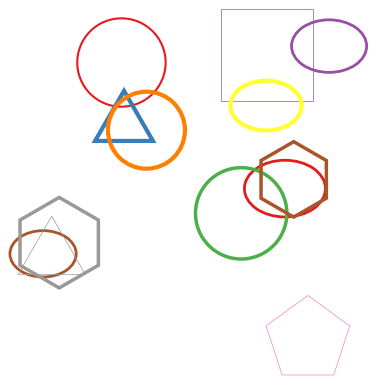[{"shape": "circle", "thickness": 1.5, "radius": 0.57, "center": [0.315, 0.838]}, {"shape": "oval", "thickness": 2, "radius": 0.53, "center": [0.74, 0.51]}, {"shape": "triangle", "thickness": 3, "radius": 0.43, "center": [0.322, 0.677]}, {"shape": "circle", "thickness": 2.5, "radius": 0.59, "center": [0.626, 0.446]}, {"shape": "square", "thickness": 0.5, "radius": 0.59, "center": [0.693, 0.857]}, {"shape": "oval", "thickness": 2, "radius": 0.49, "center": [0.855, 0.88]}, {"shape": "circle", "thickness": 3, "radius": 0.5, "center": [0.38, 0.662]}, {"shape": "oval", "thickness": 3, "radius": 0.46, "center": [0.691, 0.726]}, {"shape": "oval", "thickness": 2, "radius": 0.43, "center": [0.112, 0.341]}, {"shape": "hexagon", "thickness": 2.5, "radius": 0.49, "center": [0.763, 0.534]}, {"shape": "pentagon", "thickness": 0.5, "radius": 0.57, "center": [0.8, 0.118]}, {"shape": "hexagon", "thickness": 2.5, "radius": 0.59, "center": [0.154, 0.37]}, {"shape": "triangle", "thickness": 0.5, "radius": 0.51, "center": [0.134, 0.337]}]